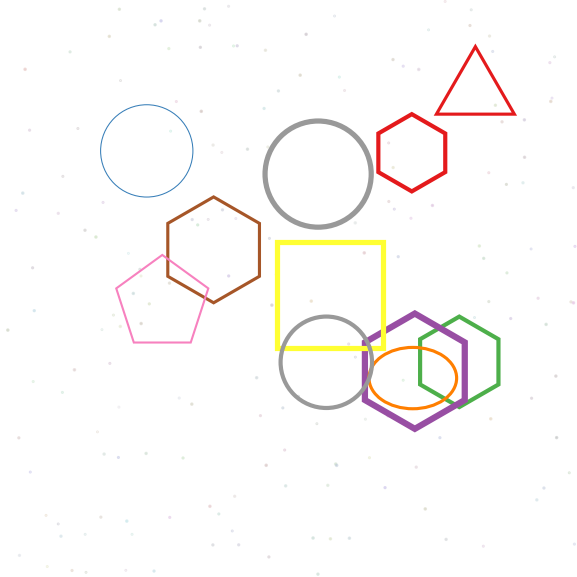[{"shape": "triangle", "thickness": 1.5, "radius": 0.39, "center": [0.823, 0.84]}, {"shape": "hexagon", "thickness": 2, "radius": 0.33, "center": [0.713, 0.735]}, {"shape": "circle", "thickness": 0.5, "radius": 0.4, "center": [0.254, 0.738]}, {"shape": "hexagon", "thickness": 2, "radius": 0.39, "center": [0.795, 0.373]}, {"shape": "hexagon", "thickness": 3, "radius": 0.5, "center": [0.718, 0.356]}, {"shape": "oval", "thickness": 1.5, "radius": 0.38, "center": [0.715, 0.344]}, {"shape": "square", "thickness": 2.5, "radius": 0.46, "center": [0.572, 0.488]}, {"shape": "hexagon", "thickness": 1.5, "radius": 0.46, "center": [0.37, 0.566]}, {"shape": "pentagon", "thickness": 1, "radius": 0.42, "center": [0.281, 0.474]}, {"shape": "circle", "thickness": 2.5, "radius": 0.46, "center": [0.551, 0.698]}, {"shape": "circle", "thickness": 2, "radius": 0.4, "center": [0.565, 0.372]}]